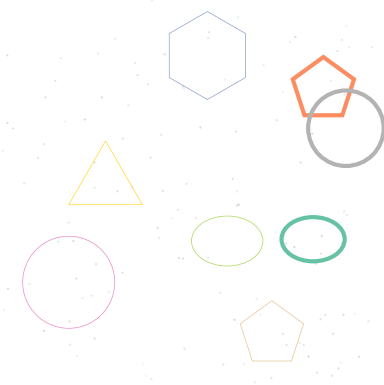[{"shape": "oval", "thickness": 3, "radius": 0.41, "center": [0.813, 0.379]}, {"shape": "pentagon", "thickness": 3, "radius": 0.42, "center": [0.84, 0.768]}, {"shape": "hexagon", "thickness": 0.5, "radius": 0.57, "center": [0.539, 0.856]}, {"shape": "circle", "thickness": 0.5, "radius": 0.6, "center": [0.179, 0.267]}, {"shape": "oval", "thickness": 0.5, "radius": 0.46, "center": [0.59, 0.374]}, {"shape": "triangle", "thickness": 0.5, "radius": 0.55, "center": [0.274, 0.524]}, {"shape": "pentagon", "thickness": 0.5, "radius": 0.43, "center": [0.706, 0.132]}, {"shape": "circle", "thickness": 3, "radius": 0.49, "center": [0.898, 0.667]}]